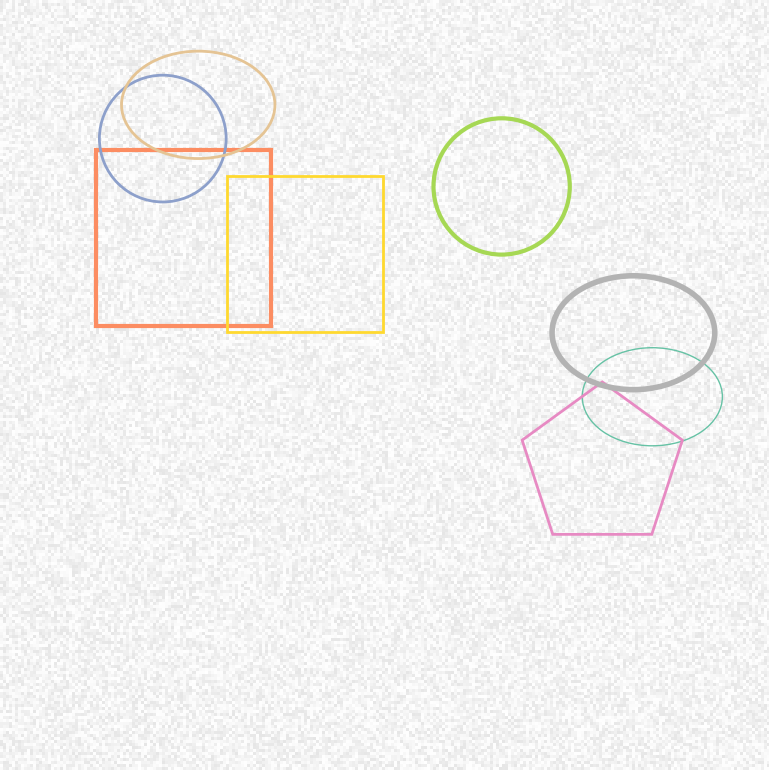[{"shape": "oval", "thickness": 0.5, "radius": 0.45, "center": [0.847, 0.485]}, {"shape": "square", "thickness": 1.5, "radius": 0.57, "center": [0.238, 0.691]}, {"shape": "circle", "thickness": 1, "radius": 0.41, "center": [0.211, 0.82]}, {"shape": "pentagon", "thickness": 1, "radius": 0.55, "center": [0.782, 0.395]}, {"shape": "circle", "thickness": 1.5, "radius": 0.44, "center": [0.651, 0.758]}, {"shape": "square", "thickness": 1, "radius": 0.51, "center": [0.396, 0.67]}, {"shape": "oval", "thickness": 1, "radius": 0.5, "center": [0.257, 0.864]}, {"shape": "oval", "thickness": 2, "radius": 0.53, "center": [0.823, 0.568]}]